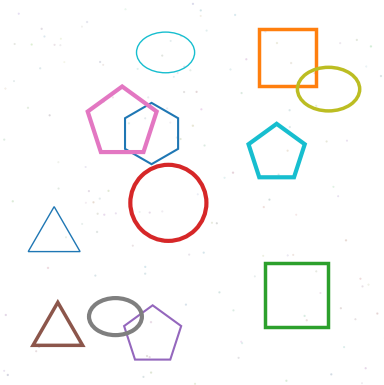[{"shape": "hexagon", "thickness": 1.5, "radius": 0.4, "center": [0.394, 0.653]}, {"shape": "triangle", "thickness": 1, "radius": 0.39, "center": [0.141, 0.385]}, {"shape": "square", "thickness": 2.5, "radius": 0.37, "center": [0.748, 0.852]}, {"shape": "square", "thickness": 2.5, "radius": 0.41, "center": [0.77, 0.233]}, {"shape": "circle", "thickness": 3, "radius": 0.49, "center": [0.437, 0.473]}, {"shape": "pentagon", "thickness": 1.5, "radius": 0.39, "center": [0.396, 0.129]}, {"shape": "triangle", "thickness": 2.5, "radius": 0.37, "center": [0.15, 0.14]}, {"shape": "pentagon", "thickness": 3, "radius": 0.47, "center": [0.317, 0.681]}, {"shape": "oval", "thickness": 3, "radius": 0.34, "center": [0.3, 0.178]}, {"shape": "oval", "thickness": 2.5, "radius": 0.4, "center": [0.853, 0.769]}, {"shape": "oval", "thickness": 1, "radius": 0.38, "center": [0.43, 0.864]}, {"shape": "pentagon", "thickness": 3, "radius": 0.38, "center": [0.719, 0.602]}]